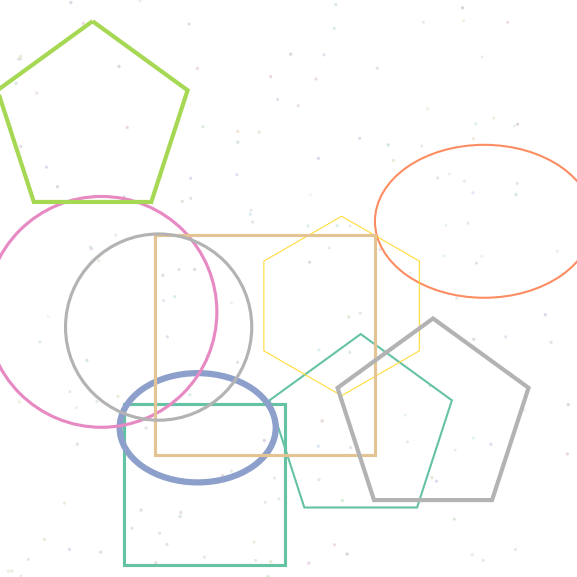[{"shape": "pentagon", "thickness": 1, "radius": 0.83, "center": [0.625, 0.255]}, {"shape": "square", "thickness": 1.5, "radius": 0.7, "center": [0.355, 0.16]}, {"shape": "oval", "thickness": 1, "radius": 0.95, "center": [0.838, 0.616]}, {"shape": "oval", "thickness": 3, "radius": 0.68, "center": [0.342, 0.258]}, {"shape": "circle", "thickness": 1.5, "radius": 1.0, "center": [0.176, 0.459]}, {"shape": "pentagon", "thickness": 2, "radius": 0.87, "center": [0.16, 0.789]}, {"shape": "hexagon", "thickness": 0.5, "radius": 0.78, "center": [0.592, 0.469]}, {"shape": "square", "thickness": 1.5, "radius": 0.95, "center": [0.459, 0.401]}, {"shape": "circle", "thickness": 1.5, "radius": 0.81, "center": [0.275, 0.433]}, {"shape": "pentagon", "thickness": 2, "radius": 0.87, "center": [0.75, 0.274]}]